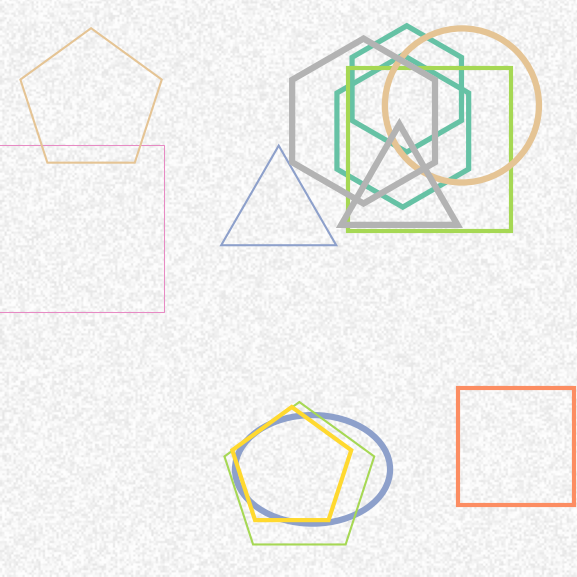[{"shape": "hexagon", "thickness": 2.5, "radius": 0.55, "center": [0.704, 0.845]}, {"shape": "hexagon", "thickness": 2.5, "radius": 0.66, "center": [0.697, 0.772]}, {"shape": "square", "thickness": 2, "radius": 0.5, "center": [0.893, 0.226]}, {"shape": "oval", "thickness": 3, "radius": 0.67, "center": [0.541, 0.186]}, {"shape": "triangle", "thickness": 1, "radius": 0.58, "center": [0.483, 0.632]}, {"shape": "square", "thickness": 0.5, "radius": 0.72, "center": [0.139, 0.603]}, {"shape": "pentagon", "thickness": 1, "radius": 0.68, "center": [0.518, 0.167]}, {"shape": "square", "thickness": 2, "radius": 0.71, "center": [0.743, 0.74]}, {"shape": "pentagon", "thickness": 2, "radius": 0.54, "center": [0.505, 0.186]}, {"shape": "pentagon", "thickness": 1, "radius": 0.64, "center": [0.158, 0.822]}, {"shape": "circle", "thickness": 3, "radius": 0.67, "center": [0.8, 0.817]}, {"shape": "hexagon", "thickness": 3, "radius": 0.71, "center": [0.63, 0.79]}, {"shape": "triangle", "thickness": 3, "radius": 0.58, "center": [0.692, 0.668]}]